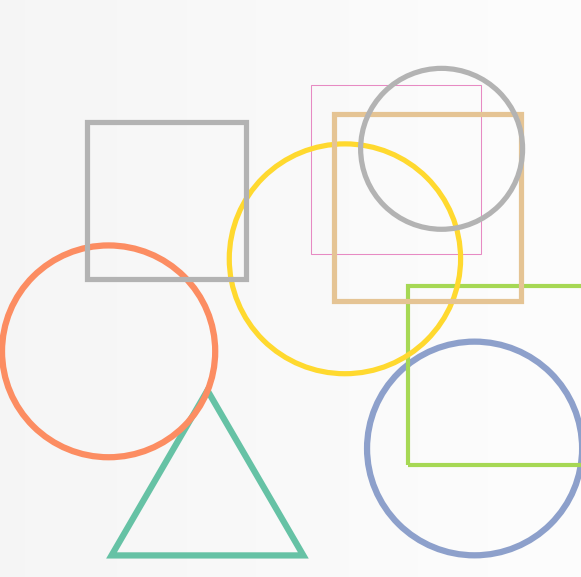[{"shape": "triangle", "thickness": 3, "radius": 0.95, "center": [0.357, 0.133]}, {"shape": "circle", "thickness": 3, "radius": 0.92, "center": [0.187, 0.391]}, {"shape": "circle", "thickness": 3, "radius": 0.93, "center": [0.816, 0.223]}, {"shape": "square", "thickness": 0.5, "radius": 0.73, "center": [0.681, 0.705]}, {"shape": "square", "thickness": 2, "radius": 0.78, "center": [0.858, 0.349]}, {"shape": "circle", "thickness": 2.5, "radius": 0.99, "center": [0.593, 0.551]}, {"shape": "square", "thickness": 2.5, "radius": 0.81, "center": [0.735, 0.64]}, {"shape": "circle", "thickness": 2.5, "radius": 0.7, "center": [0.76, 0.741]}, {"shape": "square", "thickness": 2.5, "radius": 0.68, "center": [0.286, 0.652]}]